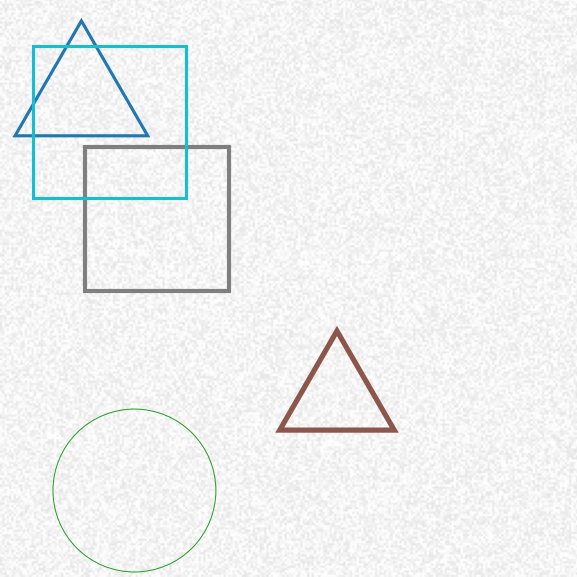[{"shape": "triangle", "thickness": 1.5, "radius": 0.66, "center": [0.141, 0.83]}, {"shape": "circle", "thickness": 0.5, "radius": 0.71, "center": [0.233, 0.15]}, {"shape": "triangle", "thickness": 2.5, "radius": 0.57, "center": [0.584, 0.312]}, {"shape": "square", "thickness": 2, "radius": 0.62, "center": [0.272, 0.62]}, {"shape": "square", "thickness": 1.5, "radius": 0.66, "center": [0.19, 0.788]}]